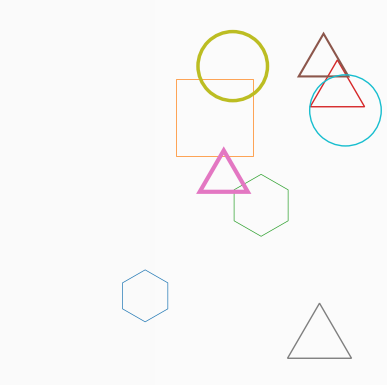[{"shape": "hexagon", "thickness": 0.5, "radius": 0.34, "center": [0.375, 0.232]}, {"shape": "square", "thickness": 0.5, "radius": 0.5, "center": [0.553, 0.695]}, {"shape": "hexagon", "thickness": 0.5, "radius": 0.4, "center": [0.674, 0.467]}, {"shape": "triangle", "thickness": 1, "radius": 0.41, "center": [0.871, 0.763]}, {"shape": "triangle", "thickness": 1.5, "radius": 0.37, "center": [0.835, 0.839]}, {"shape": "triangle", "thickness": 3, "radius": 0.36, "center": [0.577, 0.538]}, {"shape": "triangle", "thickness": 1, "radius": 0.48, "center": [0.825, 0.117]}, {"shape": "circle", "thickness": 2.5, "radius": 0.45, "center": [0.601, 0.828]}, {"shape": "circle", "thickness": 1, "radius": 0.46, "center": [0.892, 0.713]}]